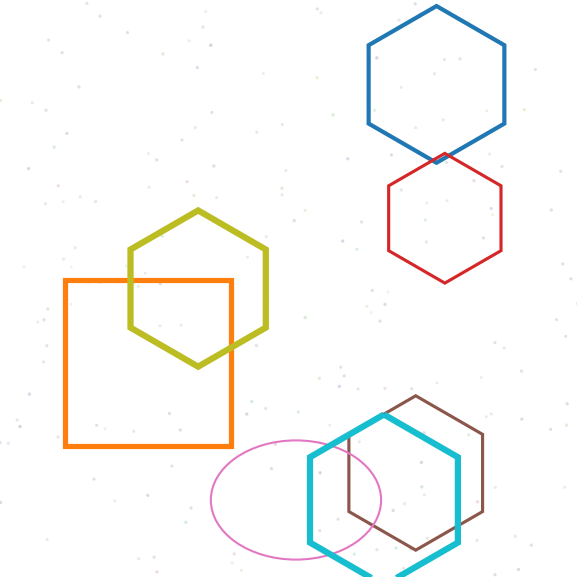[{"shape": "hexagon", "thickness": 2, "radius": 0.68, "center": [0.756, 0.853]}, {"shape": "square", "thickness": 2.5, "radius": 0.72, "center": [0.256, 0.37]}, {"shape": "hexagon", "thickness": 1.5, "radius": 0.56, "center": [0.77, 0.621]}, {"shape": "hexagon", "thickness": 1.5, "radius": 0.67, "center": [0.72, 0.18]}, {"shape": "oval", "thickness": 1, "radius": 0.74, "center": [0.512, 0.133]}, {"shape": "hexagon", "thickness": 3, "radius": 0.68, "center": [0.343, 0.499]}, {"shape": "hexagon", "thickness": 3, "radius": 0.74, "center": [0.665, 0.134]}]